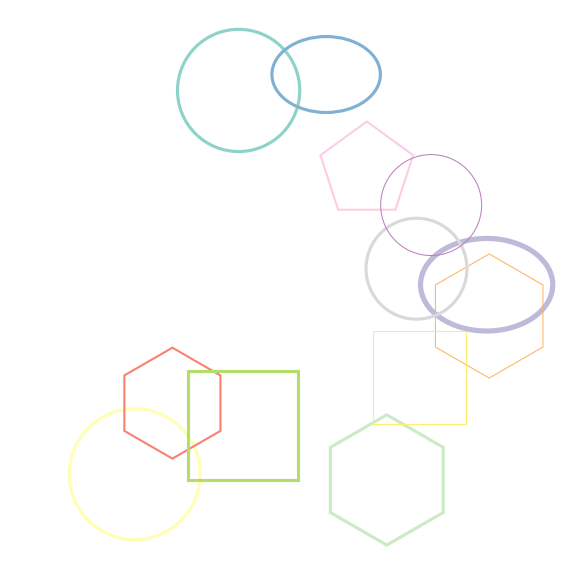[{"shape": "circle", "thickness": 1.5, "radius": 0.53, "center": [0.413, 0.843]}, {"shape": "circle", "thickness": 1.5, "radius": 0.57, "center": [0.233, 0.178]}, {"shape": "oval", "thickness": 2.5, "radius": 0.57, "center": [0.843, 0.506]}, {"shape": "hexagon", "thickness": 1, "radius": 0.48, "center": [0.299, 0.301]}, {"shape": "oval", "thickness": 1.5, "radius": 0.47, "center": [0.565, 0.87]}, {"shape": "hexagon", "thickness": 0.5, "radius": 0.54, "center": [0.847, 0.452]}, {"shape": "square", "thickness": 1.5, "radius": 0.47, "center": [0.42, 0.262]}, {"shape": "pentagon", "thickness": 1, "radius": 0.42, "center": [0.635, 0.704]}, {"shape": "circle", "thickness": 1.5, "radius": 0.44, "center": [0.721, 0.534]}, {"shape": "circle", "thickness": 0.5, "radius": 0.44, "center": [0.747, 0.644]}, {"shape": "hexagon", "thickness": 1.5, "radius": 0.56, "center": [0.67, 0.168]}, {"shape": "square", "thickness": 0.5, "radius": 0.4, "center": [0.727, 0.345]}]